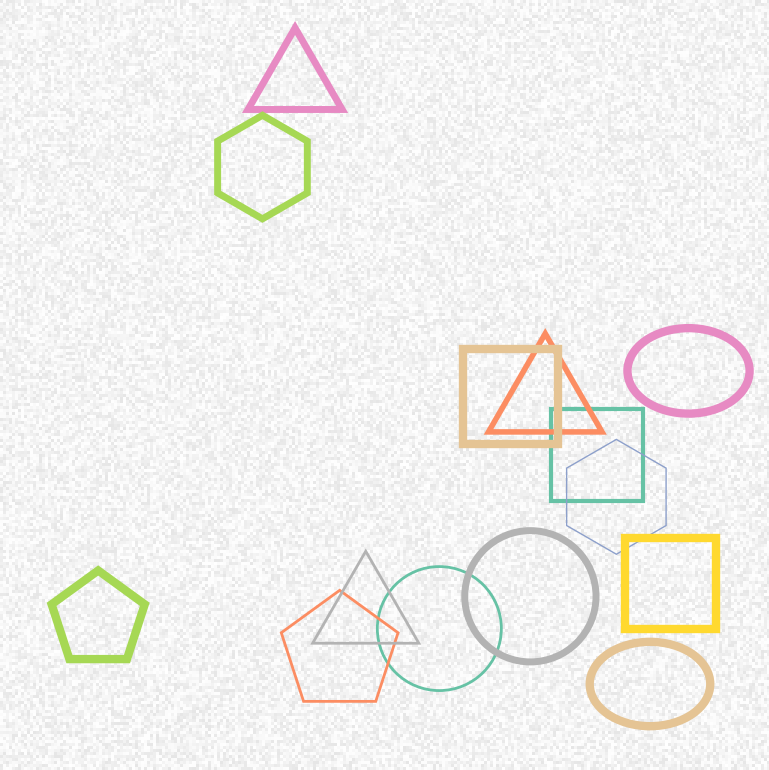[{"shape": "circle", "thickness": 1, "radius": 0.4, "center": [0.571, 0.184]}, {"shape": "square", "thickness": 1.5, "radius": 0.3, "center": [0.775, 0.409]}, {"shape": "pentagon", "thickness": 1, "radius": 0.4, "center": [0.441, 0.154]}, {"shape": "triangle", "thickness": 2, "radius": 0.43, "center": [0.708, 0.482]}, {"shape": "hexagon", "thickness": 0.5, "radius": 0.37, "center": [0.8, 0.355]}, {"shape": "oval", "thickness": 3, "radius": 0.4, "center": [0.894, 0.518]}, {"shape": "triangle", "thickness": 2.5, "radius": 0.35, "center": [0.383, 0.893]}, {"shape": "pentagon", "thickness": 3, "radius": 0.32, "center": [0.128, 0.195]}, {"shape": "hexagon", "thickness": 2.5, "radius": 0.34, "center": [0.341, 0.783]}, {"shape": "square", "thickness": 3, "radius": 0.29, "center": [0.87, 0.242]}, {"shape": "square", "thickness": 3, "radius": 0.31, "center": [0.663, 0.485]}, {"shape": "oval", "thickness": 3, "radius": 0.39, "center": [0.844, 0.112]}, {"shape": "triangle", "thickness": 1, "radius": 0.4, "center": [0.475, 0.204]}, {"shape": "circle", "thickness": 2.5, "radius": 0.43, "center": [0.689, 0.226]}]